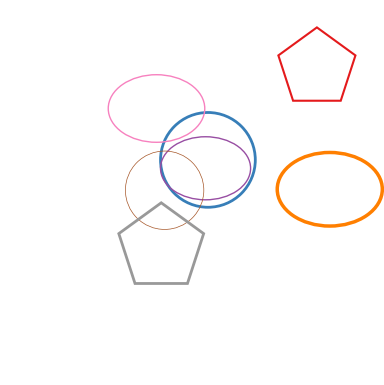[{"shape": "pentagon", "thickness": 1.5, "radius": 0.53, "center": [0.823, 0.824]}, {"shape": "circle", "thickness": 2, "radius": 0.62, "center": [0.54, 0.585]}, {"shape": "oval", "thickness": 1, "radius": 0.58, "center": [0.534, 0.563]}, {"shape": "oval", "thickness": 2.5, "radius": 0.68, "center": [0.857, 0.508]}, {"shape": "circle", "thickness": 0.5, "radius": 0.51, "center": [0.428, 0.506]}, {"shape": "oval", "thickness": 1, "radius": 0.63, "center": [0.407, 0.718]}, {"shape": "pentagon", "thickness": 2, "radius": 0.58, "center": [0.419, 0.357]}]